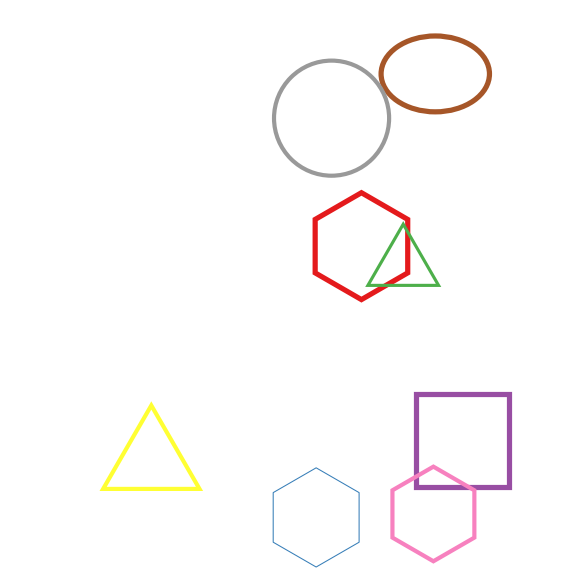[{"shape": "hexagon", "thickness": 2.5, "radius": 0.46, "center": [0.626, 0.573]}, {"shape": "hexagon", "thickness": 0.5, "radius": 0.43, "center": [0.547, 0.103]}, {"shape": "triangle", "thickness": 1.5, "radius": 0.35, "center": [0.698, 0.54]}, {"shape": "square", "thickness": 2.5, "radius": 0.4, "center": [0.8, 0.237]}, {"shape": "triangle", "thickness": 2, "radius": 0.48, "center": [0.262, 0.201]}, {"shape": "oval", "thickness": 2.5, "radius": 0.47, "center": [0.754, 0.871]}, {"shape": "hexagon", "thickness": 2, "radius": 0.41, "center": [0.75, 0.109]}, {"shape": "circle", "thickness": 2, "radius": 0.5, "center": [0.574, 0.795]}]